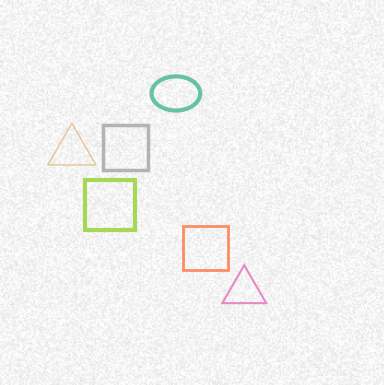[{"shape": "oval", "thickness": 3, "radius": 0.32, "center": [0.457, 0.757]}, {"shape": "square", "thickness": 2, "radius": 0.29, "center": [0.534, 0.357]}, {"shape": "triangle", "thickness": 1.5, "radius": 0.33, "center": [0.634, 0.246]}, {"shape": "square", "thickness": 3, "radius": 0.32, "center": [0.285, 0.468]}, {"shape": "triangle", "thickness": 1, "radius": 0.36, "center": [0.187, 0.608]}, {"shape": "square", "thickness": 2.5, "radius": 0.29, "center": [0.325, 0.617]}]